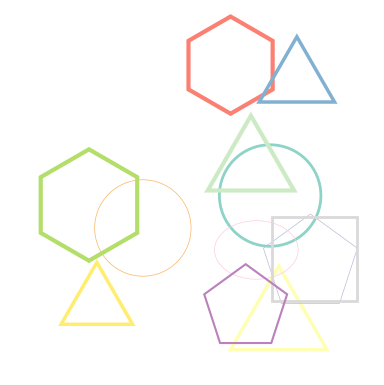[{"shape": "circle", "thickness": 2, "radius": 0.66, "center": [0.702, 0.492]}, {"shape": "triangle", "thickness": 2.5, "radius": 0.72, "center": [0.724, 0.164]}, {"shape": "pentagon", "thickness": 0.5, "radius": 0.64, "center": [0.806, 0.316]}, {"shape": "hexagon", "thickness": 3, "radius": 0.63, "center": [0.599, 0.831]}, {"shape": "triangle", "thickness": 2.5, "radius": 0.56, "center": [0.771, 0.791]}, {"shape": "circle", "thickness": 0.5, "radius": 0.63, "center": [0.371, 0.408]}, {"shape": "hexagon", "thickness": 3, "radius": 0.72, "center": [0.231, 0.468]}, {"shape": "oval", "thickness": 0.5, "radius": 0.54, "center": [0.666, 0.351]}, {"shape": "square", "thickness": 2, "radius": 0.55, "center": [0.818, 0.327]}, {"shape": "pentagon", "thickness": 1.5, "radius": 0.57, "center": [0.638, 0.201]}, {"shape": "triangle", "thickness": 3, "radius": 0.65, "center": [0.652, 0.57]}, {"shape": "triangle", "thickness": 2.5, "radius": 0.54, "center": [0.252, 0.211]}]